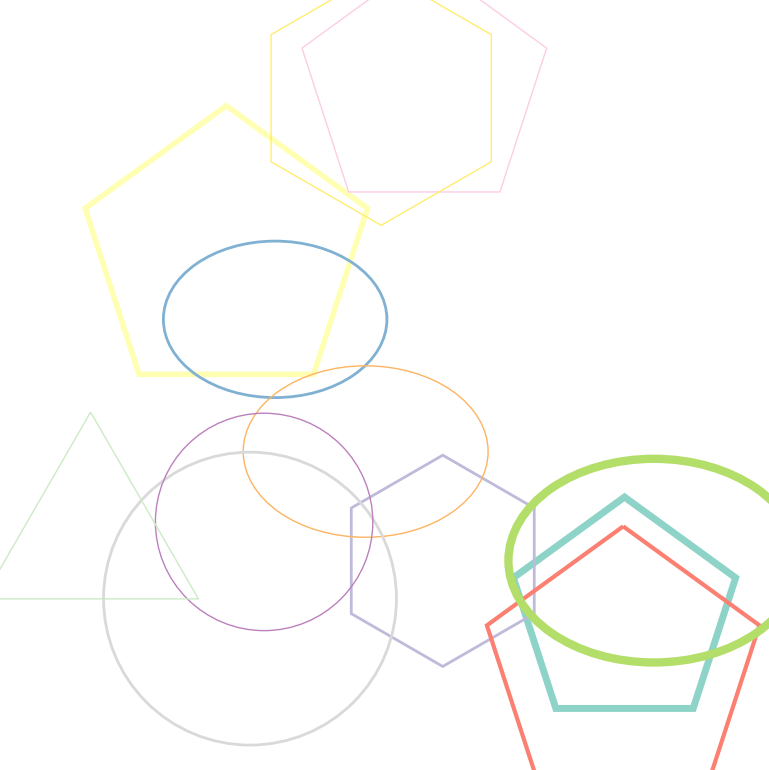[{"shape": "pentagon", "thickness": 2.5, "radius": 0.76, "center": [0.811, 0.203]}, {"shape": "pentagon", "thickness": 2, "radius": 0.96, "center": [0.294, 0.67]}, {"shape": "hexagon", "thickness": 1, "radius": 0.69, "center": [0.575, 0.272]}, {"shape": "pentagon", "thickness": 1.5, "radius": 0.93, "center": [0.809, 0.13]}, {"shape": "oval", "thickness": 1, "radius": 0.73, "center": [0.357, 0.585]}, {"shape": "oval", "thickness": 0.5, "radius": 0.8, "center": [0.475, 0.414]}, {"shape": "oval", "thickness": 3, "radius": 0.94, "center": [0.849, 0.272]}, {"shape": "pentagon", "thickness": 0.5, "radius": 0.84, "center": [0.551, 0.886]}, {"shape": "circle", "thickness": 1, "radius": 0.95, "center": [0.325, 0.223]}, {"shape": "circle", "thickness": 0.5, "radius": 0.71, "center": [0.343, 0.322]}, {"shape": "triangle", "thickness": 0.5, "radius": 0.81, "center": [0.118, 0.303]}, {"shape": "hexagon", "thickness": 0.5, "radius": 0.83, "center": [0.495, 0.872]}]